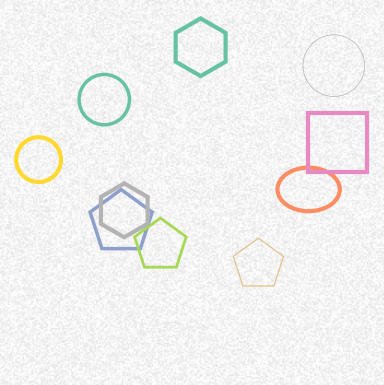[{"shape": "circle", "thickness": 2.5, "radius": 0.33, "center": [0.271, 0.741]}, {"shape": "hexagon", "thickness": 3, "radius": 0.37, "center": [0.521, 0.877]}, {"shape": "oval", "thickness": 3, "radius": 0.4, "center": [0.802, 0.508]}, {"shape": "pentagon", "thickness": 2.5, "radius": 0.42, "center": [0.315, 0.423]}, {"shape": "square", "thickness": 3, "radius": 0.39, "center": [0.877, 0.631]}, {"shape": "pentagon", "thickness": 2, "radius": 0.35, "center": [0.417, 0.363]}, {"shape": "circle", "thickness": 3, "radius": 0.29, "center": [0.1, 0.585]}, {"shape": "pentagon", "thickness": 1, "radius": 0.34, "center": [0.671, 0.313]}, {"shape": "circle", "thickness": 0.5, "radius": 0.4, "center": [0.867, 0.83]}, {"shape": "hexagon", "thickness": 3, "radius": 0.35, "center": [0.323, 0.454]}]